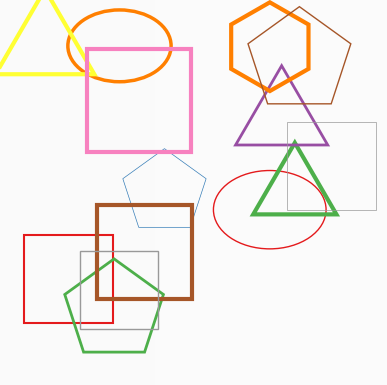[{"shape": "oval", "thickness": 1, "radius": 0.73, "center": [0.696, 0.455]}, {"shape": "square", "thickness": 1.5, "radius": 0.57, "center": [0.176, 0.275]}, {"shape": "pentagon", "thickness": 0.5, "radius": 0.56, "center": [0.424, 0.501]}, {"shape": "triangle", "thickness": 3, "radius": 0.62, "center": [0.761, 0.505]}, {"shape": "pentagon", "thickness": 2, "radius": 0.67, "center": [0.294, 0.194]}, {"shape": "triangle", "thickness": 2, "radius": 0.69, "center": [0.727, 0.692]}, {"shape": "oval", "thickness": 2.5, "radius": 0.67, "center": [0.308, 0.881]}, {"shape": "hexagon", "thickness": 3, "radius": 0.58, "center": [0.696, 0.879]}, {"shape": "triangle", "thickness": 3, "radius": 0.74, "center": [0.116, 0.881]}, {"shape": "pentagon", "thickness": 1, "radius": 0.7, "center": [0.773, 0.843]}, {"shape": "square", "thickness": 3, "radius": 0.61, "center": [0.373, 0.345]}, {"shape": "square", "thickness": 3, "radius": 0.67, "center": [0.358, 0.739]}, {"shape": "square", "thickness": 1, "radius": 0.51, "center": [0.307, 0.247]}, {"shape": "square", "thickness": 0.5, "radius": 0.57, "center": [0.856, 0.569]}]